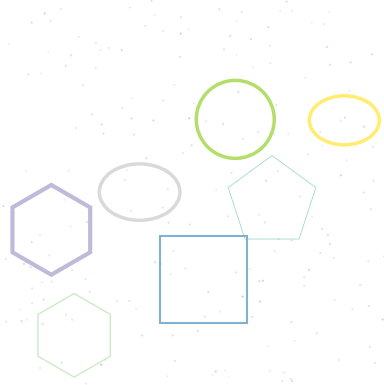[{"shape": "pentagon", "thickness": 0.5, "radius": 0.6, "center": [0.707, 0.476]}, {"shape": "hexagon", "thickness": 3, "radius": 0.58, "center": [0.133, 0.403]}, {"shape": "square", "thickness": 1.5, "radius": 0.57, "center": [0.529, 0.274]}, {"shape": "circle", "thickness": 2.5, "radius": 0.51, "center": [0.611, 0.69]}, {"shape": "oval", "thickness": 2.5, "radius": 0.52, "center": [0.363, 0.501]}, {"shape": "hexagon", "thickness": 1, "radius": 0.54, "center": [0.193, 0.129]}, {"shape": "oval", "thickness": 2.5, "radius": 0.45, "center": [0.894, 0.687]}]